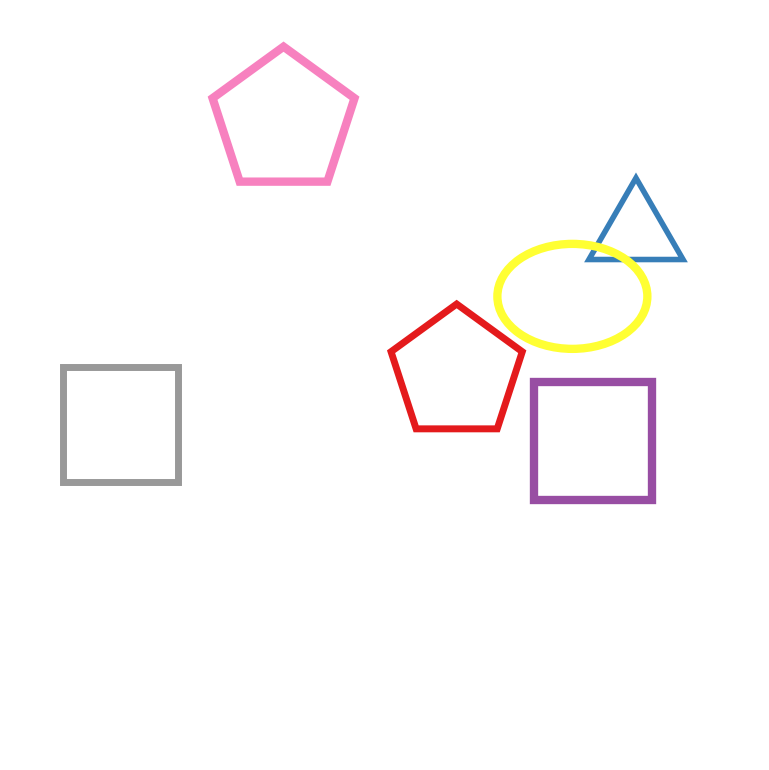[{"shape": "pentagon", "thickness": 2.5, "radius": 0.45, "center": [0.593, 0.516]}, {"shape": "triangle", "thickness": 2, "radius": 0.35, "center": [0.826, 0.698]}, {"shape": "square", "thickness": 3, "radius": 0.38, "center": [0.771, 0.428]}, {"shape": "oval", "thickness": 3, "radius": 0.49, "center": [0.743, 0.615]}, {"shape": "pentagon", "thickness": 3, "radius": 0.48, "center": [0.368, 0.843]}, {"shape": "square", "thickness": 2.5, "radius": 0.37, "center": [0.156, 0.448]}]